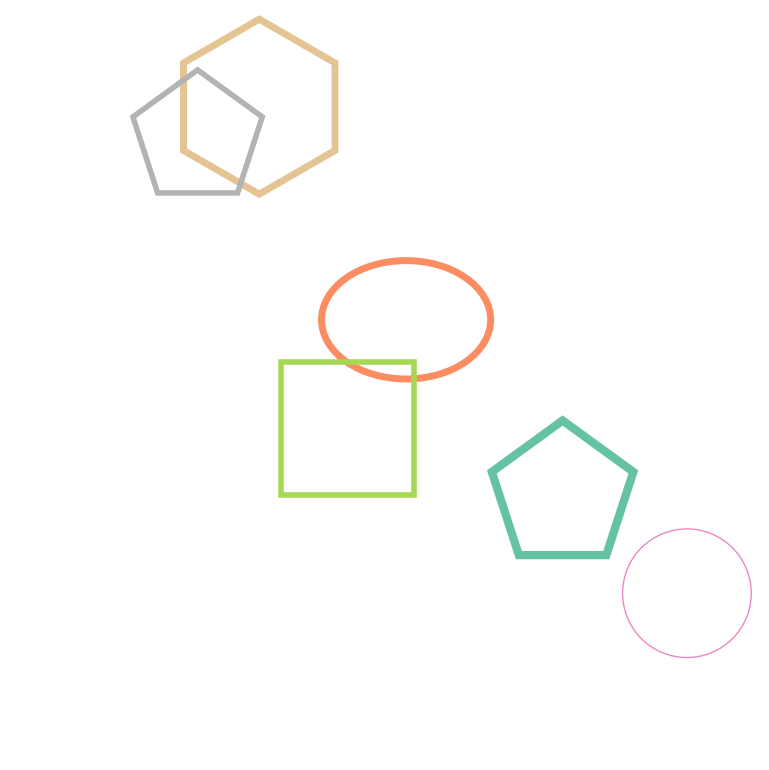[{"shape": "pentagon", "thickness": 3, "radius": 0.48, "center": [0.731, 0.357]}, {"shape": "oval", "thickness": 2.5, "radius": 0.55, "center": [0.527, 0.585]}, {"shape": "circle", "thickness": 0.5, "radius": 0.42, "center": [0.892, 0.23]}, {"shape": "square", "thickness": 2, "radius": 0.43, "center": [0.451, 0.444]}, {"shape": "hexagon", "thickness": 2.5, "radius": 0.57, "center": [0.337, 0.861]}, {"shape": "pentagon", "thickness": 2, "radius": 0.44, "center": [0.257, 0.821]}]